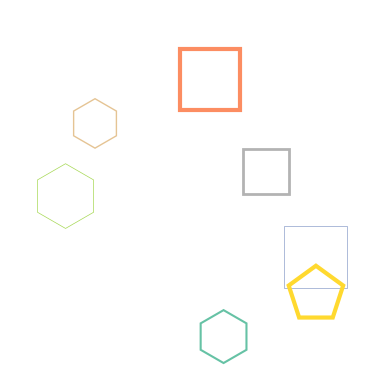[{"shape": "hexagon", "thickness": 1.5, "radius": 0.34, "center": [0.581, 0.126]}, {"shape": "square", "thickness": 3, "radius": 0.39, "center": [0.546, 0.794]}, {"shape": "square", "thickness": 0.5, "radius": 0.41, "center": [0.819, 0.332]}, {"shape": "hexagon", "thickness": 0.5, "radius": 0.42, "center": [0.17, 0.491]}, {"shape": "pentagon", "thickness": 3, "radius": 0.37, "center": [0.821, 0.235]}, {"shape": "hexagon", "thickness": 1, "radius": 0.32, "center": [0.247, 0.679]}, {"shape": "square", "thickness": 2, "radius": 0.3, "center": [0.691, 0.554]}]